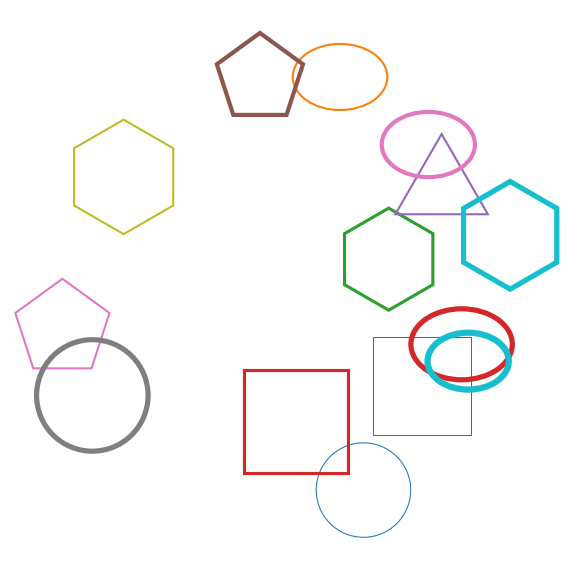[{"shape": "square", "thickness": 0.5, "radius": 0.42, "center": [0.73, 0.331]}, {"shape": "circle", "thickness": 0.5, "radius": 0.41, "center": [0.629, 0.151]}, {"shape": "oval", "thickness": 1, "radius": 0.41, "center": [0.589, 0.866]}, {"shape": "hexagon", "thickness": 1.5, "radius": 0.44, "center": [0.673, 0.55]}, {"shape": "oval", "thickness": 2.5, "radius": 0.44, "center": [0.799, 0.403]}, {"shape": "square", "thickness": 1.5, "radius": 0.45, "center": [0.512, 0.27]}, {"shape": "triangle", "thickness": 1, "radius": 0.46, "center": [0.765, 0.674]}, {"shape": "pentagon", "thickness": 2, "radius": 0.39, "center": [0.45, 0.864]}, {"shape": "oval", "thickness": 2, "radius": 0.4, "center": [0.742, 0.749]}, {"shape": "pentagon", "thickness": 1, "radius": 0.43, "center": [0.108, 0.431]}, {"shape": "circle", "thickness": 2.5, "radius": 0.48, "center": [0.16, 0.314]}, {"shape": "hexagon", "thickness": 1, "radius": 0.5, "center": [0.214, 0.693]}, {"shape": "oval", "thickness": 3, "radius": 0.35, "center": [0.811, 0.374]}, {"shape": "hexagon", "thickness": 2.5, "radius": 0.47, "center": [0.883, 0.592]}]